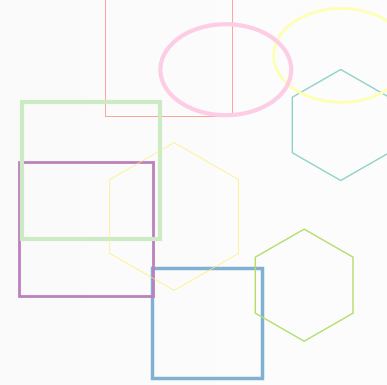[{"shape": "hexagon", "thickness": 1, "radius": 0.72, "center": [0.879, 0.675]}, {"shape": "oval", "thickness": 2, "radius": 0.87, "center": [0.88, 0.856]}, {"shape": "square", "thickness": 0.5, "radius": 0.82, "center": [0.434, 0.862]}, {"shape": "square", "thickness": 2.5, "radius": 0.71, "center": [0.534, 0.161]}, {"shape": "hexagon", "thickness": 1, "radius": 0.73, "center": [0.785, 0.259]}, {"shape": "oval", "thickness": 3, "radius": 0.84, "center": [0.583, 0.819]}, {"shape": "square", "thickness": 2, "radius": 0.87, "center": [0.222, 0.405]}, {"shape": "square", "thickness": 3, "radius": 0.89, "center": [0.235, 0.557]}, {"shape": "hexagon", "thickness": 0.5, "radius": 0.96, "center": [0.449, 0.438]}]